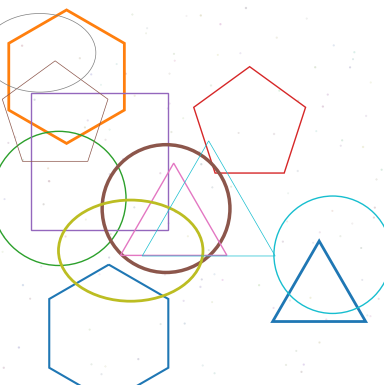[{"shape": "triangle", "thickness": 2, "radius": 0.7, "center": [0.829, 0.235]}, {"shape": "hexagon", "thickness": 1.5, "radius": 0.89, "center": [0.283, 0.134]}, {"shape": "hexagon", "thickness": 2, "radius": 0.87, "center": [0.173, 0.801]}, {"shape": "circle", "thickness": 1, "radius": 0.87, "center": [0.153, 0.485]}, {"shape": "pentagon", "thickness": 1, "radius": 0.76, "center": [0.648, 0.674]}, {"shape": "square", "thickness": 1, "radius": 0.89, "center": [0.258, 0.58]}, {"shape": "circle", "thickness": 2.5, "radius": 0.83, "center": [0.431, 0.458]}, {"shape": "pentagon", "thickness": 0.5, "radius": 0.72, "center": [0.143, 0.698]}, {"shape": "triangle", "thickness": 1, "radius": 0.8, "center": [0.451, 0.416]}, {"shape": "oval", "thickness": 0.5, "radius": 0.73, "center": [0.103, 0.863]}, {"shape": "oval", "thickness": 2, "radius": 0.94, "center": [0.34, 0.349]}, {"shape": "triangle", "thickness": 0.5, "radius": 1.0, "center": [0.542, 0.435]}, {"shape": "circle", "thickness": 1, "radius": 0.76, "center": [0.864, 0.338]}]